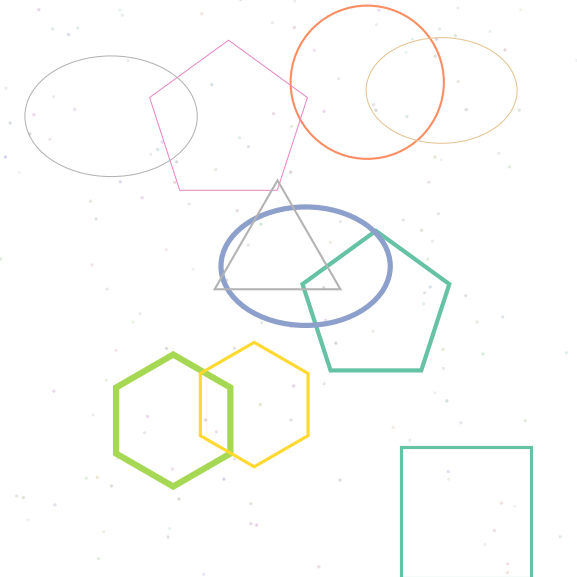[{"shape": "pentagon", "thickness": 2, "radius": 0.67, "center": [0.651, 0.466]}, {"shape": "square", "thickness": 1.5, "radius": 0.56, "center": [0.807, 0.112]}, {"shape": "circle", "thickness": 1, "radius": 0.66, "center": [0.636, 0.857]}, {"shape": "oval", "thickness": 2.5, "radius": 0.73, "center": [0.529, 0.538]}, {"shape": "pentagon", "thickness": 0.5, "radius": 0.72, "center": [0.396, 0.786]}, {"shape": "hexagon", "thickness": 3, "radius": 0.57, "center": [0.3, 0.271]}, {"shape": "hexagon", "thickness": 1.5, "radius": 0.54, "center": [0.44, 0.299]}, {"shape": "oval", "thickness": 0.5, "radius": 0.65, "center": [0.765, 0.842]}, {"shape": "oval", "thickness": 0.5, "radius": 0.75, "center": [0.192, 0.798]}, {"shape": "triangle", "thickness": 1, "radius": 0.63, "center": [0.481, 0.561]}]